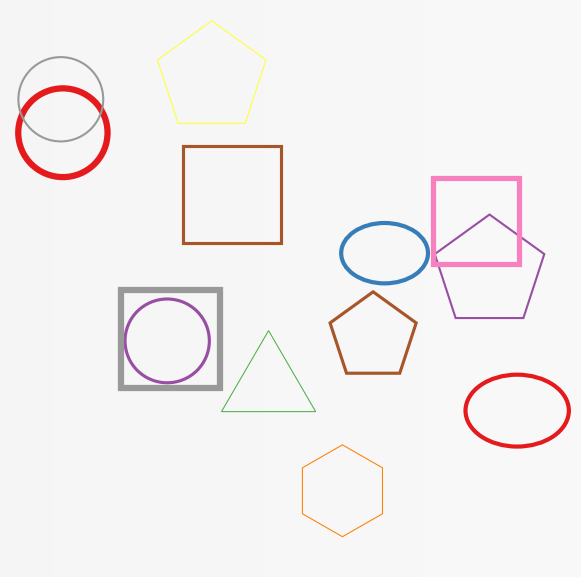[{"shape": "oval", "thickness": 2, "radius": 0.44, "center": [0.89, 0.288]}, {"shape": "circle", "thickness": 3, "radius": 0.38, "center": [0.108, 0.769]}, {"shape": "oval", "thickness": 2, "radius": 0.37, "center": [0.662, 0.561]}, {"shape": "triangle", "thickness": 0.5, "radius": 0.47, "center": [0.462, 0.333]}, {"shape": "circle", "thickness": 1.5, "radius": 0.36, "center": [0.288, 0.409]}, {"shape": "pentagon", "thickness": 1, "radius": 0.5, "center": [0.842, 0.529]}, {"shape": "hexagon", "thickness": 0.5, "radius": 0.4, "center": [0.589, 0.149]}, {"shape": "pentagon", "thickness": 0.5, "radius": 0.49, "center": [0.364, 0.865]}, {"shape": "square", "thickness": 1.5, "radius": 0.42, "center": [0.4, 0.662]}, {"shape": "pentagon", "thickness": 1.5, "radius": 0.39, "center": [0.642, 0.416]}, {"shape": "square", "thickness": 2.5, "radius": 0.37, "center": [0.819, 0.617]}, {"shape": "circle", "thickness": 1, "radius": 0.36, "center": [0.105, 0.827]}, {"shape": "square", "thickness": 3, "radius": 0.42, "center": [0.293, 0.412]}]